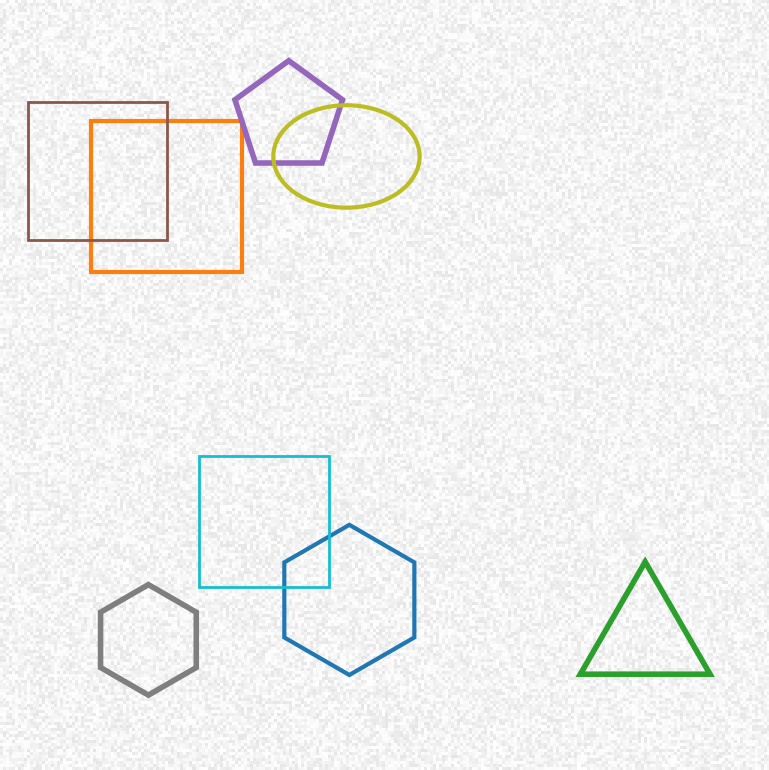[{"shape": "hexagon", "thickness": 1.5, "radius": 0.49, "center": [0.454, 0.221]}, {"shape": "square", "thickness": 1.5, "radius": 0.49, "center": [0.217, 0.745]}, {"shape": "triangle", "thickness": 2, "radius": 0.49, "center": [0.838, 0.173]}, {"shape": "pentagon", "thickness": 2, "radius": 0.37, "center": [0.375, 0.848]}, {"shape": "square", "thickness": 1, "radius": 0.45, "center": [0.127, 0.778]}, {"shape": "hexagon", "thickness": 2, "radius": 0.36, "center": [0.193, 0.169]}, {"shape": "oval", "thickness": 1.5, "radius": 0.48, "center": [0.45, 0.797]}, {"shape": "square", "thickness": 1, "radius": 0.42, "center": [0.343, 0.323]}]